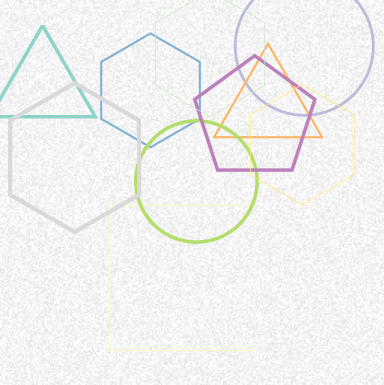[{"shape": "triangle", "thickness": 2.5, "radius": 0.79, "center": [0.111, 0.776]}, {"shape": "square", "thickness": 0.5, "radius": 0.94, "center": [0.473, 0.28]}, {"shape": "circle", "thickness": 2, "radius": 0.9, "center": [0.79, 0.88]}, {"shape": "hexagon", "thickness": 1.5, "radius": 0.74, "center": [0.391, 0.765]}, {"shape": "triangle", "thickness": 1.5, "radius": 0.81, "center": [0.696, 0.724]}, {"shape": "circle", "thickness": 2.5, "radius": 0.79, "center": [0.51, 0.529]}, {"shape": "hexagon", "thickness": 3, "radius": 0.97, "center": [0.194, 0.591]}, {"shape": "pentagon", "thickness": 2.5, "radius": 0.82, "center": [0.662, 0.691]}, {"shape": "hexagon", "thickness": 0.5, "radius": 0.82, "center": [0.546, 0.86]}, {"shape": "hexagon", "thickness": 0.5, "radius": 0.78, "center": [0.785, 0.624]}]